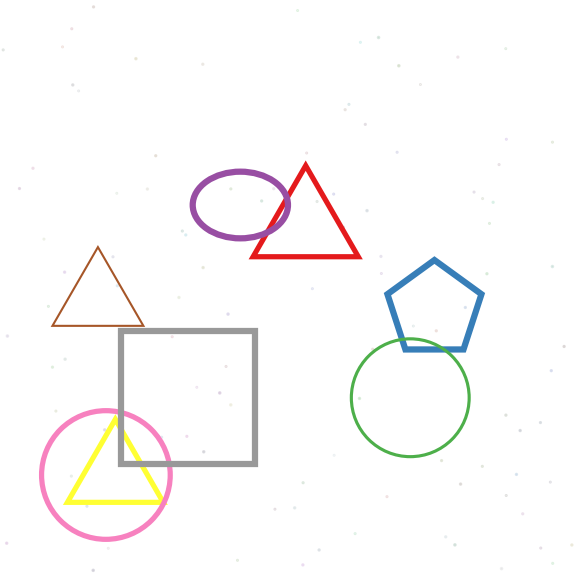[{"shape": "triangle", "thickness": 2.5, "radius": 0.53, "center": [0.529, 0.607]}, {"shape": "pentagon", "thickness": 3, "radius": 0.43, "center": [0.752, 0.463]}, {"shape": "circle", "thickness": 1.5, "radius": 0.51, "center": [0.71, 0.31]}, {"shape": "oval", "thickness": 3, "radius": 0.41, "center": [0.416, 0.644]}, {"shape": "triangle", "thickness": 2.5, "radius": 0.48, "center": [0.2, 0.177]}, {"shape": "triangle", "thickness": 1, "radius": 0.45, "center": [0.17, 0.48]}, {"shape": "circle", "thickness": 2.5, "radius": 0.56, "center": [0.183, 0.177]}, {"shape": "square", "thickness": 3, "radius": 0.58, "center": [0.325, 0.311]}]